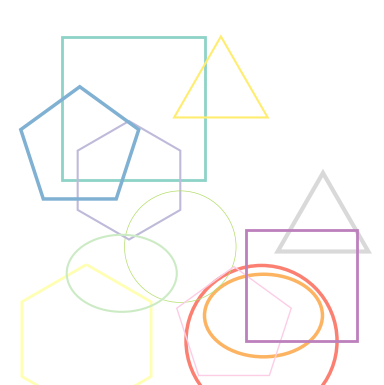[{"shape": "square", "thickness": 2, "radius": 0.92, "center": [0.347, 0.718]}, {"shape": "hexagon", "thickness": 2, "radius": 0.97, "center": [0.225, 0.119]}, {"shape": "hexagon", "thickness": 1.5, "radius": 0.77, "center": [0.335, 0.532]}, {"shape": "circle", "thickness": 2.5, "radius": 0.98, "center": [0.679, 0.114]}, {"shape": "pentagon", "thickness": 2.5, "radius": 0.81, "center": [0.207, 0.614]}, {"shape": "oval", "thickness": 2.5, "radius": 0.77, "center": [0.684, 0.18]}, {"shape": "circle", "thickness": 0.5, "radius": 0.72, "center": [0.468, 0.359]}, {"shape": "pentagon", "thickness": 1, "radius": 0.78, "center": [0.608, 0.151]}, {"shape": "triangle", "thickness": 3, "radius": 0.68, "center": [0.839, 0.415]}, {"shape": "square", "thickness": 2, "radius": 0.72, "center": [0.782, 0.258]}, {"shape": "oval", "thickness": 1.5, "radius": 0.71, "center": [0.316, 0.29]}, {"shape": "triangle", "thickness": 1.5, "radius": 0.7, "center": [0.574, 0.765]}]